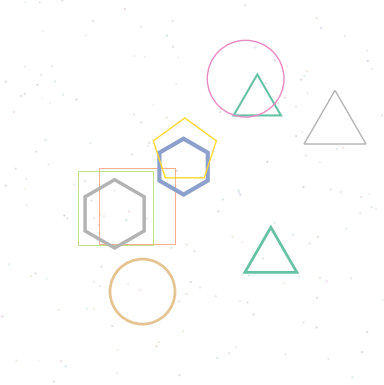[{"shape": "triangle", "thickness": 2, "radius": 0.39, "center": [0.704, 0.332]}, {"shape": "triangle", "thickness": 1.5, "radius": 0.35, "center": [0.668, 0.736]}, {"shape": "square", "thickness": 0.5, "radius": 0.49, "center": [0.357, 0.464]}, {"shape": "hexagon", "thickness": 3, "radius": 0.36, "center": [0.477, 0.567]}, {"shape": "circle", "thickness": 1, "radius": 0.5, "center": [0.638, 0.796]}, {"shape": "square", "thickness": 0.5, "radius": 0.48, "center": [0.3, 0.461]}, {"shape": "pentagon", "thickness": 1, "radius": 0.43, "center": [0.48, 0.608]}, {"shape": "circle", "thickness": 2, "radius": 0.42, "center": [0.37, 0.243]}, {"shape": "triangle", "thickness": 1, "radius": 0.46, "center": [0.87, 0.672]}, {"shape": "hexagon", "thickness": 2.5, "radius": 0.44, "center": [0.298, 0.445]}]